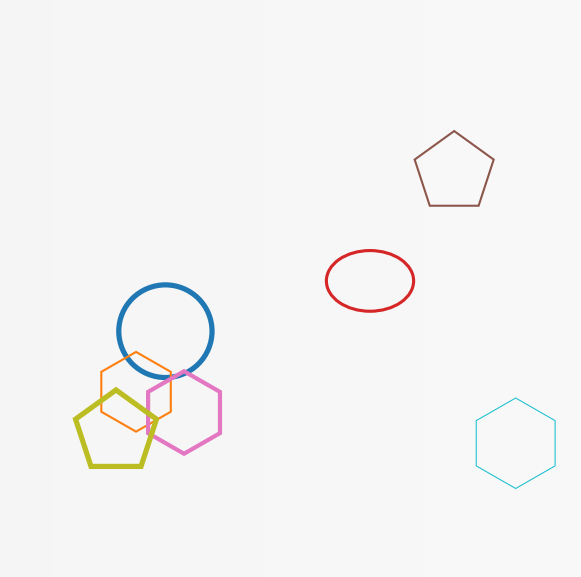[{"shape": "circle", "thickness": 2.5, "radius": 0.4, "center": [0.285, 0.426]}, {"shape": "hexagon", "thickness": 1, "radius": 0.35, "center": [0.234, 0.321]}, {"shape": "oval", "thickness": 1.5, "radius": 0.38, "center": [0.637, 0.513]}, {"shape": "pentagon", "thickness": 1, "radius": 0.36, "center": [0.781, 0.701]}, {"shape": "hexagon", "thickness": 2, "radius": 0.36, "center": [0.317, 0.285]}, {"shape": "pentagon", "thickness": 2.5, "radius": 0.37, "center": [0.2, 0.251]}, {"shape": "hexagon", "thickness": 0.5, "radius": 0.39, "center": [0.887, 0.232]}]